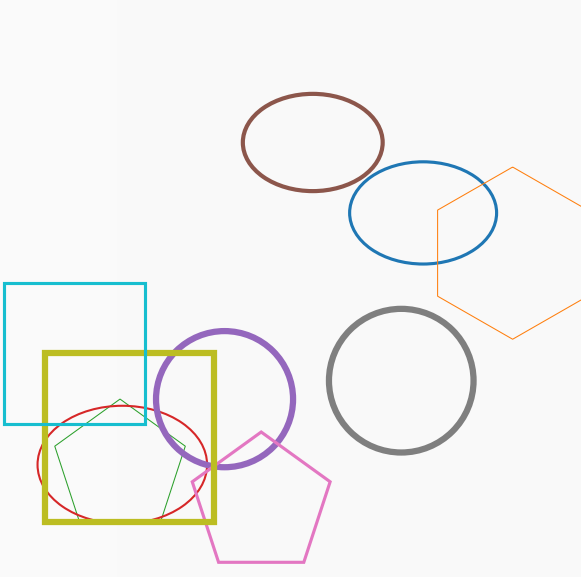[{"shape": "oval", "thickness": 1.5, "radius": 0.63, "center": [0.728, 0.63]}, {"shape": "hexagon", "thickness": 0.5, "radius": 0.75, "center": [0.882, 0.561]}, {"shape": "pentagon", "thickness": 0.5, "radius": 0.59, "center": [0.206, 0.19]}, {"shape": "oval", "thickness": 1, "radius": 0.73, "center": [0.21, 0.194]}, {"shape": "circle", "thickness": 3, "radius": 0.59, "center": [0.386, 0.308]}, {"shape": "oval", "thickness": 2, "radius": 0.6, "center": [0.538, 0.752]}, {"shape": "pentagon", "thickness": 1.5, "radius": 0.62, "center": [0.449, 0.126]}, {"shape": "circle", "thickness": 3, "radius": 0.62, "center": [0.69, 0.34]}, {"shape": "square", "thickness": 3, "radius": 0.73, "center": [0.222, 0.242]}, {"shape": "square", "thickness": 1.5, "radius": 0.61, "center": [0.128, 0.386]}]